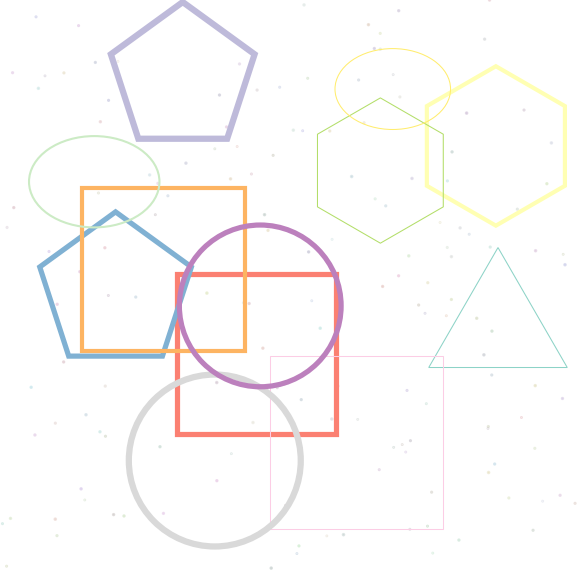[{"shape": "triangle", "thickness": 0.5, "radius": 0.69, "center": [0.862, 0.432]}, {"shape": "hexagon", "thickness": 2, "radius": 0.69, "center": [0.859, 0.746]}, {"shape": "pentagon", "thickness": 3, "radius": 0.65, "center": [0.316, 0.865]}, {"shape": "square", "thickness": 2.5, "radius": 0.69, "center": [0.444, 0.386]}, {"shape": "pentagon", "thickness": 2.5, "radius": 0.69, "center": [0.2, 0.494]}, {"shape": "square", "thickness": 2, "radius": 0.71, "center": [0.284, 0.532]}, {"shape": "hexagon", "thickness": 0.5, "radius": 0.63, "center": [0.659, 0.704]}, {"shape": "square", "thickness": 0.5, "radius": 0.75, "center": [0.617, 0.234]}, {"shape": "circle", "thickness": 3, "radius": 0.74, "center": [0.372, 0.202]}, {"shape": "circle", "thickness": 2.5, "radius": 0.7, "center": [0.451, 0.469]}, {"shape": "oval", "thickness": 1, "radius": 0.56, "center": [0.163, 0.684]}, {"shape": "oval", "thickness": 0.5, "radius": 0.5, "center": [0.68, 0.845]}]